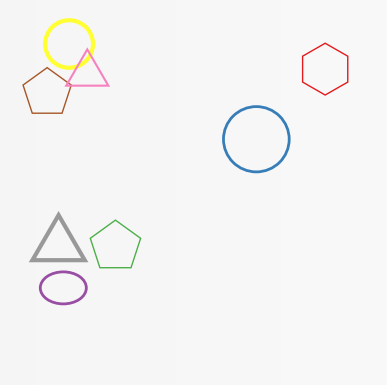[{"shape": "hexagon", "thickness": 1, "radius": 0.34, "center": [0.839, 0.82]}, {"shape": "circle", "thickness": 2, "radius": 0.42, "center": [0.662, 0.638]}, {"shape": "pentagon", "thickness": 1, "radius": 0.34, "center": [0.298, 0.36]}, {"shape": "oval", "thickness": 2, "radius": 0.3, "center": [0.163, 0.252]}, {"shape": "circle", "thickness": 3, "radius": 0.31, "center": [0.178, 0.886]}, {"shape": "pentagon", "thickness": 1, "radius": 0.33, "center": [0.122, 0.759]}, {"shape": "triangle", "thickness": 1.5, "radius": 0.31, "center": [0.225, 0.809]}, {"shape": "triangle", "thickness": 3, "radius": 0.39, "center": [0.151, 0.363]}]